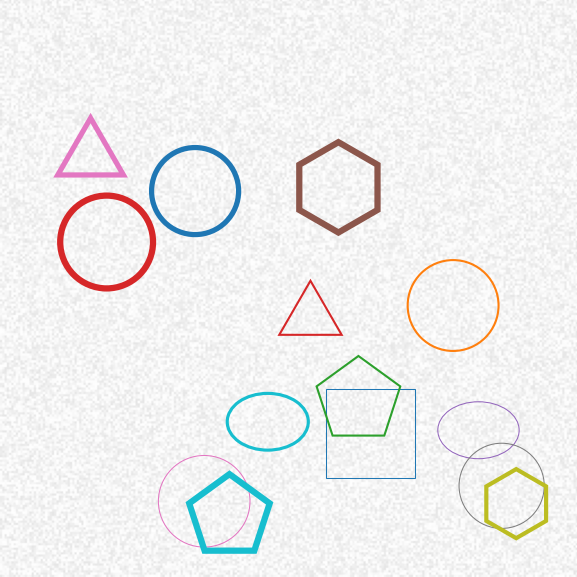[{"shape": "circle", "thickness": 2.5, "radius": 0.38, "center": [0.338, 0.668]}, {"shape": "square", "thickness": 0.5, "radius": 0.39, "center": [0.642, 0.248]}, {"shape": "circle", "thickness": 1, "radius": 0.39, "center": [0.785, 0.47]}, {"shape": "pentagon", "thickness": 1, "radius": 0.38, "center": [0.621, 0.307]}, {"shape": "triangle", "thickness": 1, "radius": 0.31, "center": [0.538, 0.451]}, {"shape": "circle", "thickness": 3, "radius": 0.4, "center": [0.185, 0.58]}, {"shape": "oval", "thickness": 0.5, "radius": 0.35, "center": [0.829, 0.254]}, {"shape": "hexagon", "thickness": 3, "radius": 0.39, "center": [0.586, 0.675]}, {"shape": "triangle", "thickness": 2.5, "radius": 0.33, "center": [0.157, 0.729]}, {"shape": "circle", "thickness": 0.5, "radius": 0.4, "center": [0.354, 0.131]}, {"shape": "circle", "thickness": 0.5, "radius": 0.37, "center": [0.869, 0.158]}, {"shape": "hexagon", "thickness": 2, "radius": 0.3, "center": [0.894, 0.127]}, {"shape": "pentagon", "thickness": 3, "radius": 0.37, "center": [0.397, 0.105]}, {"shape": "oval", "thickness": 1.5, "radius": 0.35, "center": [0.464, 0.269]}]